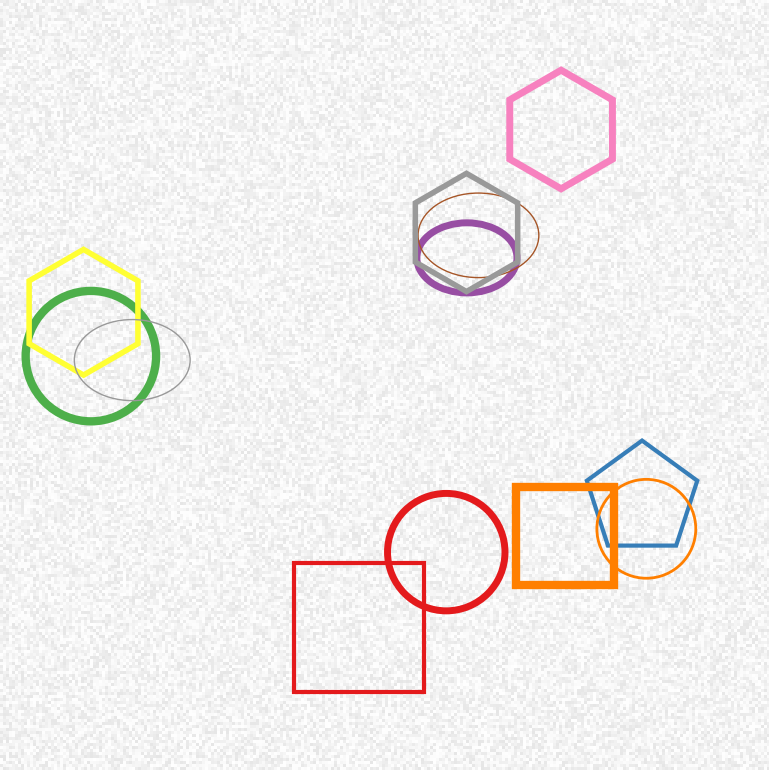[{"shape": "circle", "thickness": 2.5, "radius": 0.38, "center": [0.58, 0.283]}, {"shape": "square", "thickness": 1.5, "radius": 0.42, "center": [0.466, 0.185]}, {"shape": "pentagon", "thickness": 1.5, "radius": 0.38, "center": [0.834, 0.352]}, {"shape": "circle", "thickness": 3, "radius": 0.42, "center": [0.118, 0.537]}, {"shape": "oval", "thickness": 2.5, "radius": 0.33, "center": [0.606, 0.665]}, {"shape": "circle", "thickness": 1, "radius": 0.32, "center": [0.839, 0.313]}, {"shape": "square", "thickness": 3, "radius": 0.32, "center": [0.734, 0.304]}, {"shape": "hexagon", "thickness": 2, "radius": 0.41, "center": [0.108, 0.594]}, {"shape": "oval", "thickness": 0.5, "radius": 0.39, "center": [0.621, 0.694]}, {"shape": "hexagon", "thickness": 2.5, "radius": 0.38, "center": [0.729, 0.832]}, {"shape": "oval", "thickness": 0.5, "radius": 0.38, "center": [0.172, 0.532]}, {"shape": "hexagon", "thickness": 2, "radius": 0.38, "center": [0.606, 0.698]}]